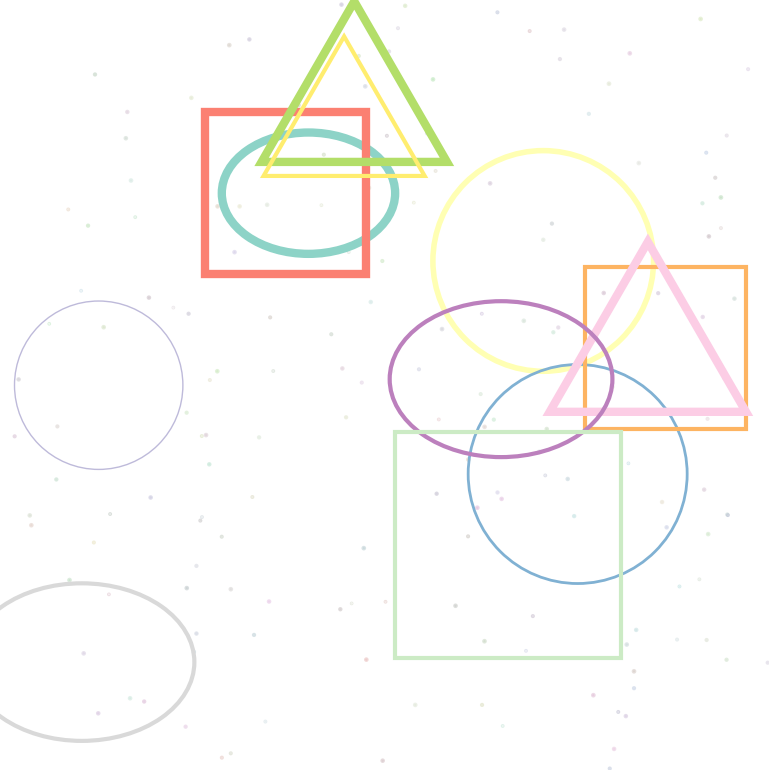[{"shape": "oval", "thickness": 3, "radius": 0.56, "center": [0.401, 0.749]}, {"shape": "circle", "thickness": 2, "radius": 0.72, "center": [0.705, 0.661]}, {"shape": "circle", "thickness": 0.5, "radius": 0.55, "center": [0.128, 0.5]}, {"shape": "square", "thickness": 3, "radius": 0.53, "center": [0.371, 0.749]}, {"shape": "circle", "thickness": 1, "radius": 0.71, "center": [0.75, 0.384]}, {"shape": "square", "thickness": 1.5, "radius": 0.52, "center": [0.865, 0.548]}, {"shape": "triangle", "thickness": 3, "radius": 0.69, "center": [0.46, 0.859]}, {"shape": "triangle", "thickness": 3, "radius": 0.74, "center": [0.841, 0.539]}, {"shape": "oval", "thickness": 1.5, "radius": 0.73, "center": [0.106, 0.14]}, {"shape": "oval", "thickness": 1.5, "radius": 0.72, "center": [0.651, 0.508]}, {"shape": "square", "thickness": 1.5, "radius": 0.73, "center": [0.66, 0.293]}, {"shape": "triangle", "thickness": 1.5, "radius": 0.6, "center": [0.447, 0.832]}]